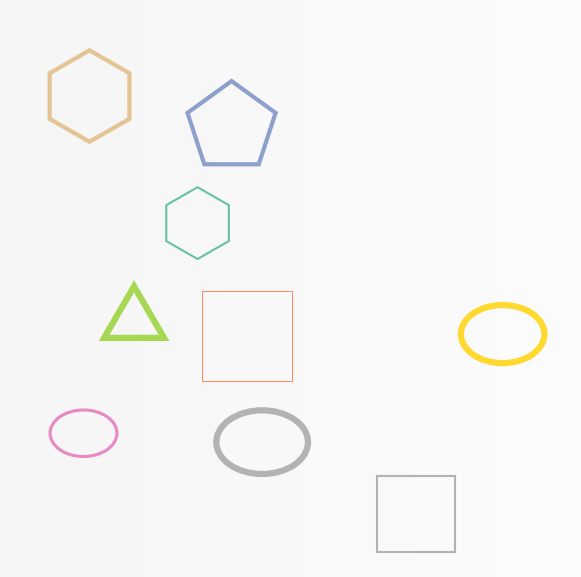[{"shape": "hexagon", "thickness": 1, "radius": 0.31, "center": [0.34, 0.613]}, {"shape": "square", "thickness": 0.5, "radius": 0.39, "center": [0.424, 0.417]}, {"shape": "pentagon", "thickness": 2, "radius": 0.4, "center": [0.398, 0.779]}, {"shape": "oval", "thickness": 1.5, "radius": 0.29, "center": [0.144, 0.249]}, {"shape": "triangle", "thickness": 3, "radius": 0.3, "center": [0.231, 0.444]}, {"shape": "oval", "thickness": 3, "radius": 0.36, "center": [0.865, 0.421]}, {"shape": "hexagon", "thickness": 2, "radius": 0.4, "center": [0.154, 0.833]}, {"shape": "square", "thickness": 1, "radius": 0.33, "center": [0.716, 0.109]}, {"shape": "oval", "thickness": 3, "radius": 0.39, "center": [0.451, 0.233]}]